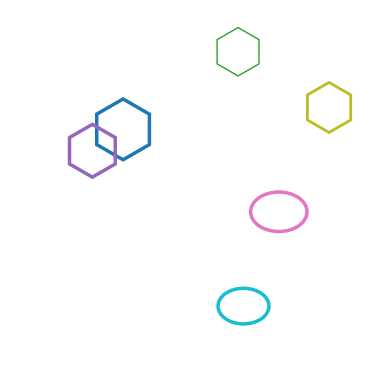[{"shape": "hexagon", "thickness": 2.5, "radius": 0.39, "center": [0.32, 0.664]}, {"shape": "hexagon", "thickness": 1, "radius": 0.31, "center": [0.618, 0.866]}, {"shape": "hexagon", "thickness": 2.5, "radius": 0.34, "center": [0.24, 0.608]}, {"shape": "oval", "thickness": 2.5, "radius": 0.37, "center": [0.724, 0.45]}, {"shape": "hexagon", "thickness": 2, "radius": 0.33, "center": [0.855, 0.721]}, {"shape": "oval", "thickness": 2.5, "radius": 0.33, "center": [0.632, 0.205]}]